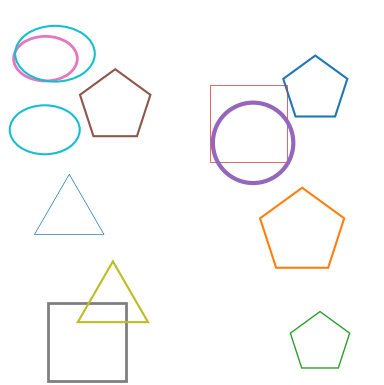[{"shape": "pentagon", "thickness": 1.5, "radius": 0.44, "center": [0.819, 0.768]}, {"shape": "triangle", "thickness": 0.5, "radius": 0.52, "center": [0.18, 0.443]}, {"shape": "pentagon", "thickness": 1.5, "radius": 0.57, "center": [0.785, 0.397]}, {"shape": "pentagon", "thickness": 1, "radius": 0.4, "center": [0.831, 0.11]}, {"shape": "square", "thickness": 0.5, "radius": 0.5, "center": [0.646, 0.678]}, {"shape": "circle", "thickness": 3, "radius": 0.52, "center": [0.657, 0.629]}, {"shape": "pentagon", "thickness": 1.5, "radius": 0.48, "center": [0.299, 0.724]}, {"shape": "oval", "thickness": 2, "radius": 0.41, "center": [0.118, 0.848]}, {"shape": "square", "thickness": 2, "radius": 0.51, "center": [0.226, 0.112]}, {"shape": "triangle", "thickness": 1.5, "radius": 0.53, "center": [0.293, 0.216]}, {"shape": "oval", "thickness": 1.5, "radius": 0.45, "center": [0.116, 0.663]}, {"shape": "oval", "thickness": 1.5, "radius": 0.52, "center": [0.143, 0.86]}]